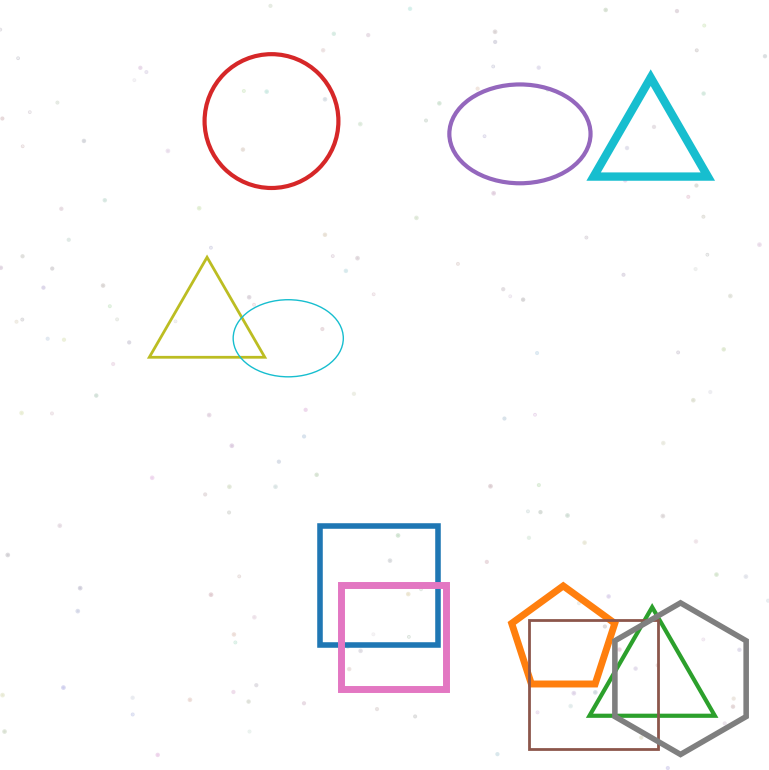[{"shape": "square", "thickness": 2, "radius": 0.38, "center": [0.492, 0.24]}, {"shape": "pentagon", "thickness": 2.5, "radius": 0.35, "center": [0.732, 0.169]}, {"shape": "triangle", "thickness": 1.5, "radius": 0.47, "center": [0.847, 0.117]}, {"shape": "circle", "thickness": 1.5, "radius": 0.43, "center": [0.353, 0.843]}, {"shape": "oval", "thickness": 1.5, "radius": 0.46, "center": [0.675, 0.826]}, {"shape": "square", "thickness": 1, "radius": 0.42, "center": [0.77, 0.111]}, {"shape": "square", "thickness": 2.5, "radius": 0.34, "center": [0.511, 0.173]}, {"shape": "hexagon", "thickness": 2, "radius": 0.49, "center": [0.884, 0.119]}, {"shape": "triangle", "thickness": 1, "radius": 0.43, "center": [0.269, 0.579]}, {"shape": "oval", "thickness": 0.5, "radius": 0.36, "center": [0.374, 0.561]}, {"shape": "triangle", "thickness": 3, "radius": 0.43, "center": [0.845, 0.813]}]